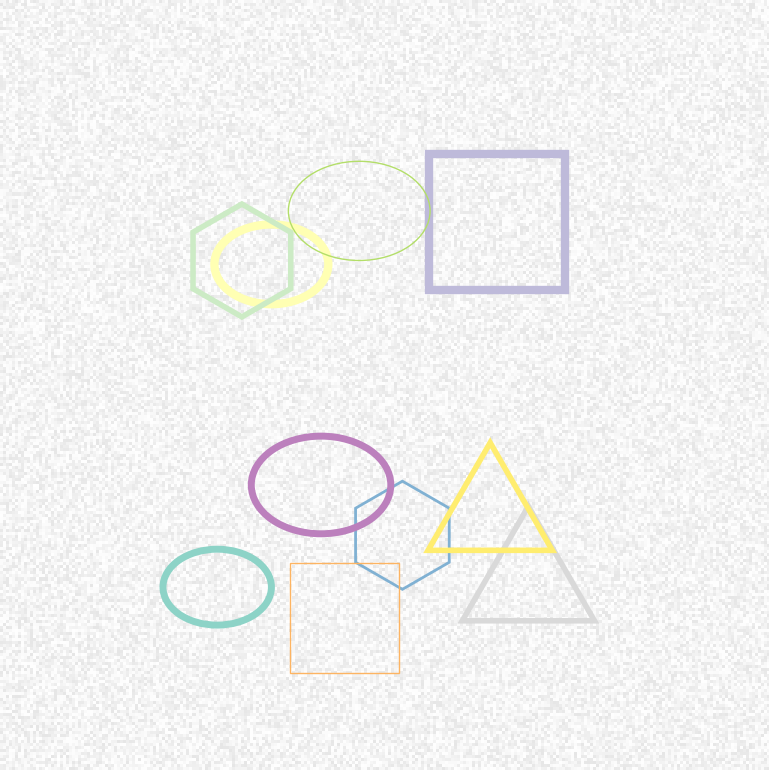[{"shape": "oval", "thickness": 2.5, "radius": 0.35, "center": [0.282, 0.237]}, {"shape": "oval", "thickness": 3, "radius": 0.37, "center": [0.352, 0.657]}, {"shape": "square", "thickness": 3, "radius": 0.44, "center": [0.646, 0.711]}, {"shape": "hexagon", "thickness": 1, "radius": 0.35, "center": [0.523, 0.305]}, {"shape": "square", "thickness": 0.5, "radius": 0.36, "center": [0.448, 0.197]}, {"shape": "oval", "thickness": 0.5, "radius": 0.46, "center": [0.467, 0.726]}, {"shape": "triangle", "thickness": 2, "radius": 0.5, "center": [0.686, 0.243]}, {"shape": "oval", "thickness": 2.5, "radius": 0.45, "center": [0.417, 0.37]}, {"shape": "hexagon", "thickness": 2, "radius": 0.37, "center": [0.314, 0.662]}, {"shape": "triangle", "thickness": 2, "radius": 0.47, "center": [0.637, 0.332]}]